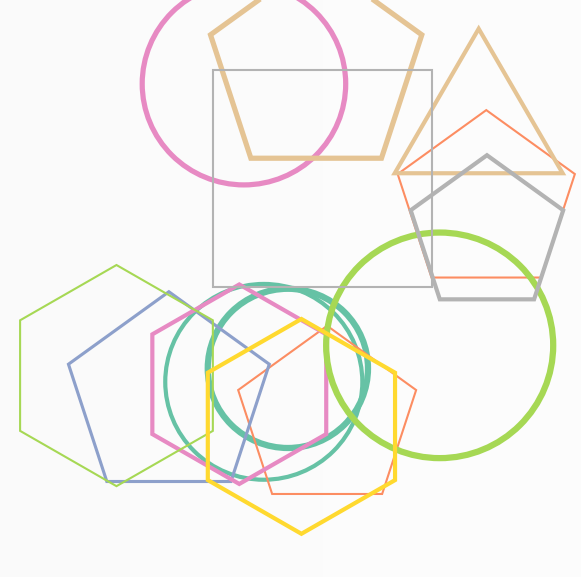[{"shape": "circle", "thickness": 2, "radius": 0.85, "center": [0.454, 0.338]}, {"shape": "circle", "thickness": 3, "radius": 0.69, "center": [0.495, 0.361]}, {"shape": "pentagon", "thickness": 1, "radius": 0.8, "center": [0.837, 0.648]}, {"shape": "pentagon", "thickness": 1, "radius": 0.8, "center": [0.563, 0.274]}, {"shape": "pentagon", "thickness": 1.5, "radius": 0.91, "center": [0.291, 0.312]}, {"shape": "circle", "thickness": 2.5, "radius": 0.88, "center": [0.42, 0.854]}, {"shape": "hexagon", "thickness": 2, "radius": 0.86, "center": [0.412, 0.334]}, {"shape": "circle", "thickness": 3, "radius": 0.98, "center": [0.756, 0.401]}, {"shape": "hexagon", "thickness": 1, "radius": 0.96, "center": [0.2, 0.349]}, {"shape": "hexagon", "thickness": 2, "radius": 0.93, "center": [0.519, 0.261]}, {"shape": "triangle", "thickness": 2, "radius": 0.83, "center": [0.824, 0.783]}, {"shape": "pentagon", "thickness": 2.5, "radius": 0.96, "center": [0.544, 0.88]}, {"shape": "pentagon", "thickness": 2, "radius": 0.69, "center": [0.838, 0.592]}, {"shape": "square", "thickness": 1, "radius": 0.94, "center": [0.555, 0.69]}]